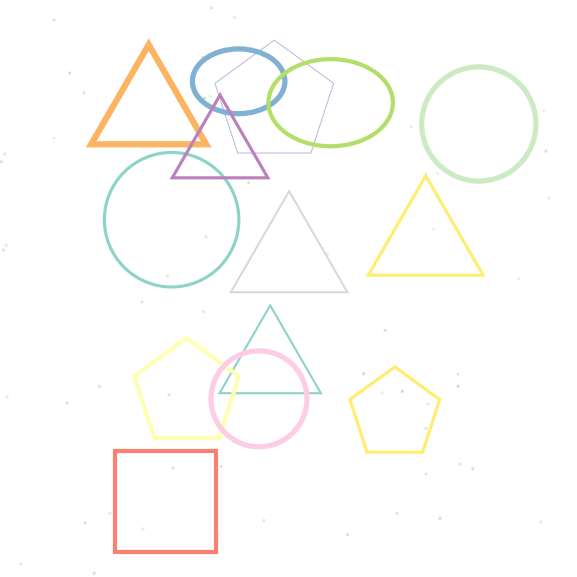[{"shape": "triangle", "thickness": 1, "radius": 0.51, "center": [0.468, 0.369]}, {"shape": "circle", "thickness": 1.5, "radius": 0.58, "center": [0.297, 0.619]}, {"shape": "pentagon", "thickness": 2, "radius": 0.48, "center": [0.323, 0.318]}, {"shape": "pentagon", "thickness": 0.5, "radius": 0.54, "center": [0.475, 0.822]}, {"shape": "square", "thickness": 2, "radius": 0.44, "center": [0.286, 0.13]}, {"shape": "oval", "thickness": 2.5, "radius": 0.4, "center": [0.413, 0.858]}, {"shape": "triangle", "thickness": 3, "radius": 0.58, "center": [0.258, 0.807]}, {"shape": "oval", "thickness": 2, "radius": 0.54, "center": [0.573, 0.821]}, {"shape": "circle", "thickness": 2.5, "radius": 0.42, "center": [0.448, 0.309]}, {"shape": "triangle", "thickness": 1, "radius": 0.58, "center": [0.501, 0.551]}, {"shape": "triangle", "thickness": 1.5, "radius": 0.48, "center": [0.381, 0.739]}, {"shape": "circle", "thickness": 2.5, "radius": 0.49, "center": [0.829, 0.784]}, {"shape": "triangle", "thickness": 1.5, "radius": 0.57, "center": [0.737, 0.58]}, {"shape": "pentagon", "thickness": 1.5, "radius": 0.41, "center": [0.684, 0.282]}]